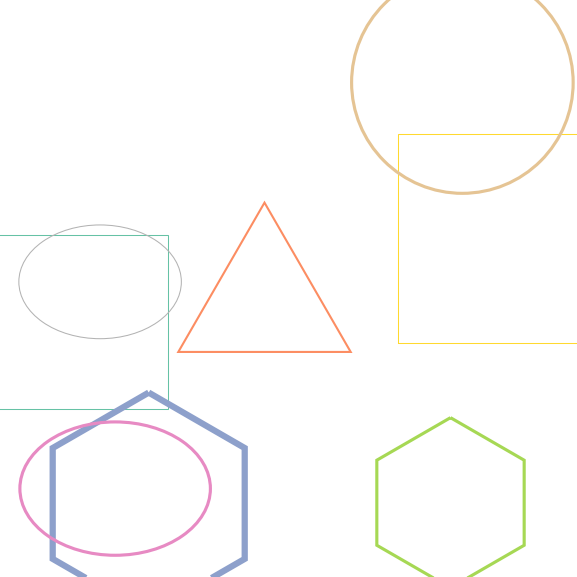[{"shape": "square", "thickness": 0.5, "radius": 0.75, "center": [0.14, 0.442]}, {"shape": "triangle", "thickness": 1, "radius": 0.86, "center": [0.458, 0.476]}, {"shape": "hexagon", "thickness": 3, "radius": 0.96, "center": [0.258, 0.127]}, {"shape": "oval", "thickness": 1.5, "radius": 0.82, "center": [0.199, 0.153]}, {"shape": "hexagon", "thickness": 1.5, "radius": 0.74, "center": [0.78, 0.129]}, {"shape": "square", "thickness": 0.5, "radius": 0.91, "center": [0.87, 0.586]}, {"shape": "circle", "thickness": 1.5, "radius": 0.96, "center": [0.801, 0.856]}, {"shape": "oval", "thickness": 0.5, "radius": 0.7, "center": [0.173, 0.511]}]